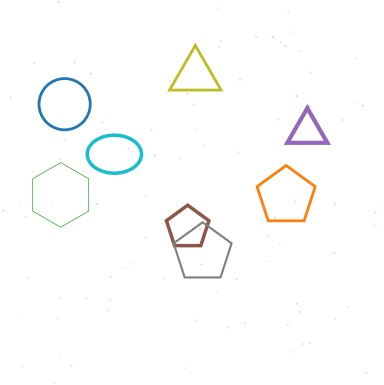[{"shape": "circle", "thickness": 2, "radius": 0.33, "center": [0.168, 0.729]}, {"shape": "pentagon", "thickness": 2, "radius": 0.4, "center": [0.743, 0.491]}, {"shape": "hexagon", "thickness": 0.5, "radius": 0.42, "center": [0.158, 0.494]}, {"shape": "triangle", "thickness": 3, "radius": 0.3, "center": [0.798, 0.659]}, {"shape": "pentagon", "thickness": 2.5, "radius": 0.29, "center": [0.487, 0.409]}, {"shape": "pentagon", "thickness": 1.5, "radius": 0.4, "center": [0.526, 0.343]}, {"shape": "triangle", "thickness": 2, "radius": 0.39, "center": [0.507, 0.805]}, {"shape": "oval", "thickness": 2.5, "radius": 0.35, "center": [0.297, 0.6]}]